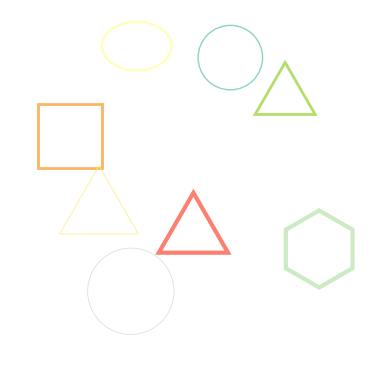[{"shape": "circle", "thickness": 1, "radius": 0.42, "center": [0.598, 0.85]}, {"shape": "oval", "thickness": 1.5, "radius": 0.45, "center": [0.355, 0.88]}, {"shape": "triangle", "thickness": 3, "radius": 0.52, "center": [0.502, 0.396]}, {"shape": "square", "thickness": 2, "radius": 0.42, "center": [0.181, 0.647]}, {"shape": "triangle", "thickness": 2, "radius": 0.45, "center": [0.741, 0.748]}, {"shape": "circle", "thickness": 0.5, "radius": 0.56, "center": [0.34, 0.243]}, {"shape": "hexagon", "thickness": 3, "radius": 0.5, "center": [0.829, 0.353]}, {"shape": "triangle", "thickness": 0.5, "radius": 0.59, "center": [0.257, 0.451]}]